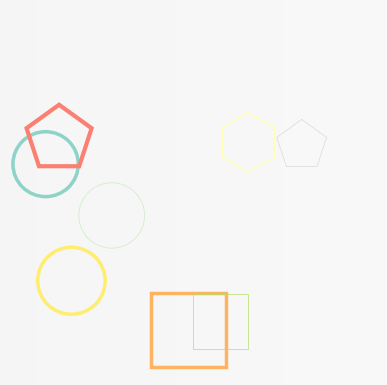[{"shape": "circle", "thickness": 2.5, "radius": 0.42, "center": [0.118, 0.574]}, {"shape": "hexagon", "thickness": 1, "radius": 0.39, "center": [0.641, 0.63]}, {"shape": "pentagon", "thickness": 3, "radius": 0.44, "center": [0.152, 0.64]}, {"shape": "square", "thickness": 2.5, "radius": 0.48, "center": [0.486, 0.142]}, {"shape": "square", "thickness": 0.5, "radius": 0.36, "center": [0.569, 0.165]}, {"shape": "pentagon", "thickness": 0.5, "radius": 0.34, "center": [0.779, 0.622]}, {"shape": "circle", "thickness": 0.5, "radius": 0.42, "center": [0.288, 0.44]}, {"shape": "circle", "thickness": 2.5, "radius": 0.44, "center": [0.184, 0.271]}]